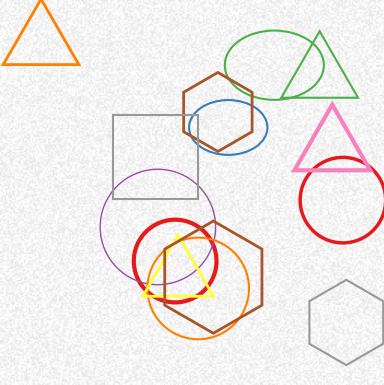[{"shape": "circle", "thickness": 2.5, "radius": 0.56, "center": [0.891, 0.48]}, {"shape": "circle", "thickness": 3, "radius": 0.54, "center": [0.455, 0.322]}, {"shape": "oval", "thickness": 1.5, "radius": 0.51, "center": [0.593, 0.669]}, {"shape": "oval", "thickness": 1.5, "radius": 0.64, "center": [0.713, 0.831]}, {"shape": "triangle", "thickness": 1.5, "radius": 0.58, "center": [0.83, 0.804]}, {"shape": "circle", "thickness": 1, "radius": 0.75, "center": [0.41, 0.41]}, {"shape": "circle", "thickness": 1.5, "radius": 0.66, "center": [0.515, 0.251]}, {"shape": "triangle", "thickness": 2, "radius": 0.57, "center": [0.107, 0.889]}, {"shape": "triangle", "thickness": 2, "radius": 0.53, "center": [0.463, 0.283]}, {"shape": "hexagon", "thickness": 2, "radius": 0.51, "center": [0.566, 0.709]}, {"shape": "hexagon", "thickness": 2, "radius": 0.73, "center": [0.554, 0.28]}, {"shape": "triangle", "thickness": 3, "radius": 0.57, "center": [0.863, 0.615]}, {"shape": "hexagon", "thickness": 1.5, "radius": 0.55, "center": [0.9, 0.162]}, {"shape": "square", "thickness": 1.5, "radius": 0.55, "center": [0.403, 0.592]}]